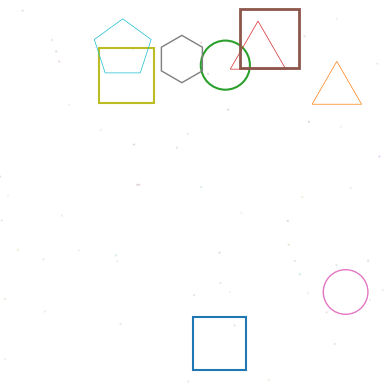[{"shape": "square", "thickness": 1.5, "radius": 0.34, "center": [0.57, 0.108]}, {"shape": "triangle", "thickness": 0.5, "radius": 0.37, "center": [0.875, 0.766]}, {"shape": "circle", "thickness": 1.5, "radius": 0.32, "center": [0.585, 0.831]}, {"shape": "triangle", "thickness": 0.5, "radius": 0.42, "center": [0.67, 0.862]}, {"shape": "square", "thickness": 2, "radius": 0.38, "center": [0.701, 0.899]}, {"shape": "circle", "thickness": 1, "radius": 0.29, "center": [0.898, 0.242]}, {"shape": "hexagon", "thickness": 1, "radius": 0.31, "center": [0.472, 0.847]}, {"shape": "square", "thickness": 1.5, "radius": 0.36, "center": [0.328, 0.804]}, {"shape": "pentagon", "thickness": 0.5, "radius": 0.39, "center": [0.319, 0.873]}]